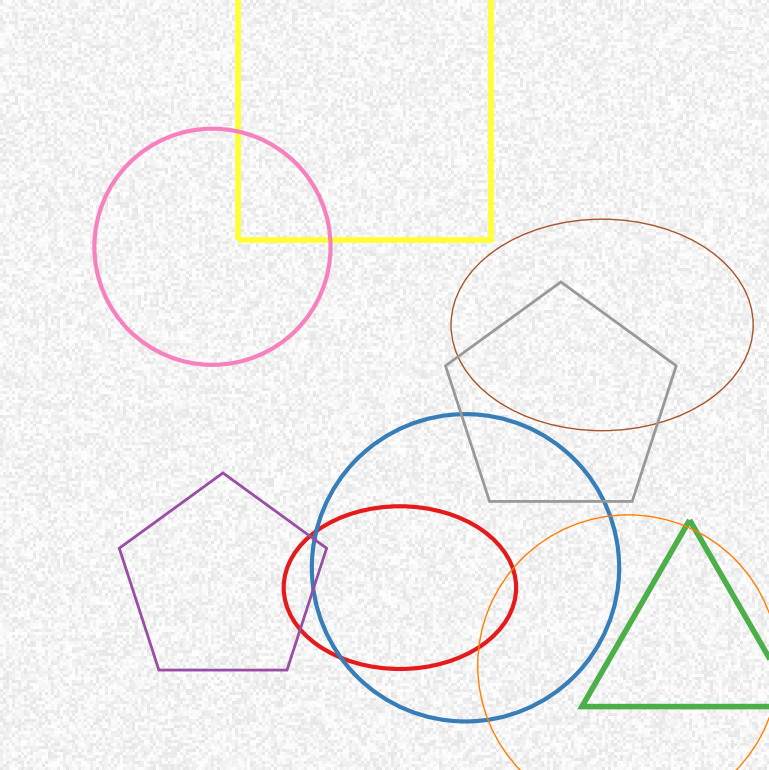[{"shape": "oval", "thickness": 1.5, "radius": 0.75, "center": [0.519, 0.237]}, {"shape": "circle", "thickness": 1.5, "radius": 1.0, "center": [0.605, 0.263]}, {"shape": "triangle", "thickness": 2, "radius": 0.81, "center": [0.896, 0.163]}, {"shape": "pentagon", "thickness": 1, "radius": 0.71, "center": [0.29, 0.244]}, {"shape": "circle", "thickness": 0.5, "radius": 0.98, "center": [0.816, 0.136]}, {"shape": "square", "thickness": 2, "radius": 0.82, "center": [0.473, 0.853]}, {"shape": "oval", "thickness": 0.5, "radius": 0.98, "center": [0.782, 0.578]}, {"shape": "circle", "thickness": 1.5, "radius": 0.77, "center": [0.276, 0.68]}, {"shape": "pentagon", "thickness": 1, "radius": 0.79, "center": [0.728, 0.476]}]